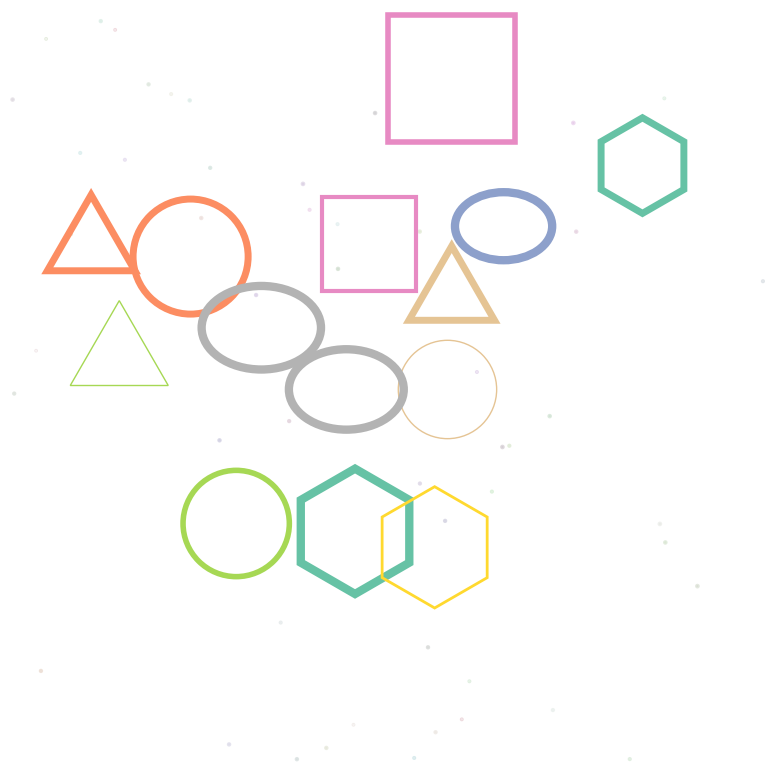[{"shape": "hexagon", "thickness": 2.5, "radius": 0.31, "center": [0.834, 0.785]}, {"shape": "hexagon", "thickness": 3, "radius": 0.41, "center": [0.461, 0.31]}, {"shape": "circle", "thickness": 2.5, "radius": 0.37, "center": [0.248, 0.667]}, {"shape": "triangle", "thickness": 2.5, "radius": 0.33, "center": [0.118, 0.681]}, {"shape": "oval", "thickness": 3, "radius": 0.32, "center": [0.654, 0.706]}, {"shape": "square", "thickness": 1.5, "radius": 0.3, "center": [0.479, 0.683]}, {"shape": "square", "thickness": 2, "radius": 0.41, "center": [0.586, 0.898]}, {"shape": "triangle", "thickness": 0.5, "radius": 0.37, "center": [0.155, 0.536]}, {"shape": "circle", "thickness": 2, "radius": 0.35, "center": [0.307, 0.32]}, {"shape": "hexagon", "thickness": 1, "radius": 0.39, "center": [0.564, 0.289]}, {"shape": "circle", "thickness": 0.5, "radius": 0.32, "center": [0.581, 0.494]}, {"shape": "triangle", "thickness": 2.5, "radius": 0.32, "center": [0.587, 0.616]}, {"shape": "oval", "thickness": 3, "radius": 0.39, "center": [0.339, 0.574]}, {"shape": "oval", "thickness": 3, "radius": 0.37, "center": [0.45, 0.494]}]